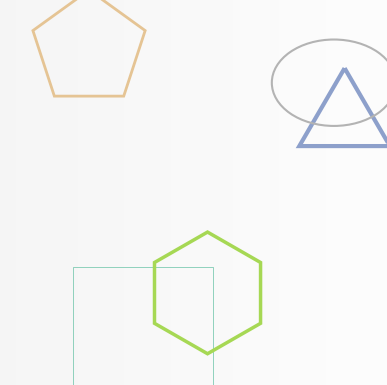[{"shape": "square", "thickness": 0.5, "radius": 0.9, "center": [0.369, 0.127]}, {"shape": "triangle", "thickness": 3, "radius": 0.67, "center": [0.889, 0.688]}, {"shape": "hexagon", "thickness": 2.5, "radius": 0.79, "center": [0.536, 0.239]}, {"shape": "pentagon", "thickness": 2, "radius": 0.76, "center": [0.23, 0.874]}, {"shape": "oval", "thickness": 1.5, "radius": 0.8, "center": [0.862, 0.785]}]